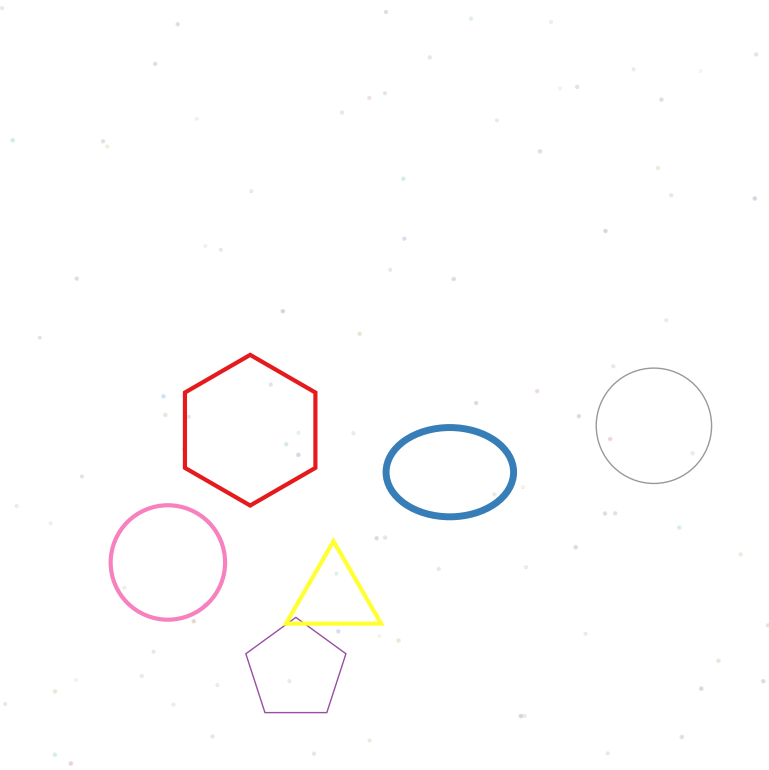[{"shape": "hexagon", "thickness": 1.5, "radius": 0.49, "center": [0.325, 0.441]}, {"shape": "oval", "thickness": 2.5, "radius": 0.41, "center": [0.584, 0.387]}, {"shape": "pentagon", "thickness": 0.5, "radius": 0.34, "center": [0.384, 0.13]}, {"shape": "triangle", "thickness": 1.5, "radius": 0.36, "center": [0.433, 0.226]}, {"shape": "circle", "thickness": 1.5, "radius": 0.37, "center": [0.218, 0.27]}, {"shape": "circle", "thickness": 0.5, "radius": 0.37, "center": [0.849, 0.447]}]